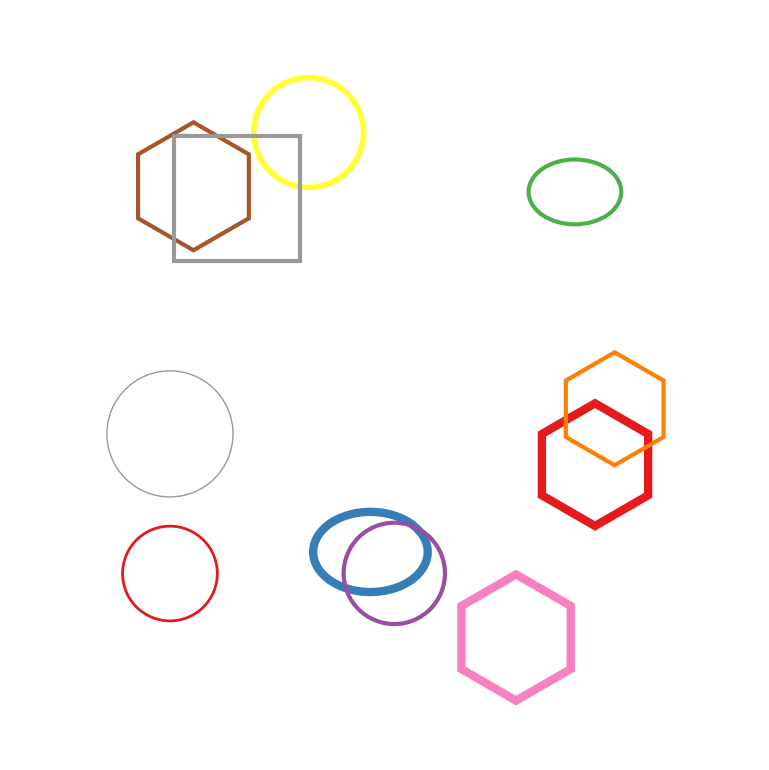[{"shape": "circle", "thickness": 1, "radius": 0.31, "center": [0.221, 0.255]}, {"shape": "hexagon", "thickness": 3, "radius": 0.4, "center": [0.773, 0.397]}, {"shape": "oval", "thickness": 3, "radius": 0.37, "center": [0.481, 0.283]}, {"shape": "oval", "thickness": 1.5, "radius": 0.3, "center": [0.747, 0.751]}, {"shape": "circle", "thickness": 1.5, "radius": 0.33, "center": [0.512, 0.255]}, {"shape": "hexagon", "thickness": 1.5, "radius": 0.37, "center": [0.798, 0.469]}, {"shape": "circle", "thickness": 2, "radius": 0.36, "center": [0.401, 0.828]}, {"shape": "hexagon", "thickness": 1.5, "radius": 0.42, "center": [0.251, 0.758]}, {"shape": "hexagon", "thickness": 3, "radius": 0.41, "center": [0.67, 0.172]}, {"shape": "circle", "thickness": 0.5, "radius": 0.41, "center": [0.221, 0.437]}, {"shape": "square", "thickness": 1.5, "radius": 0.41, "center": [0.307, 0.742]}]